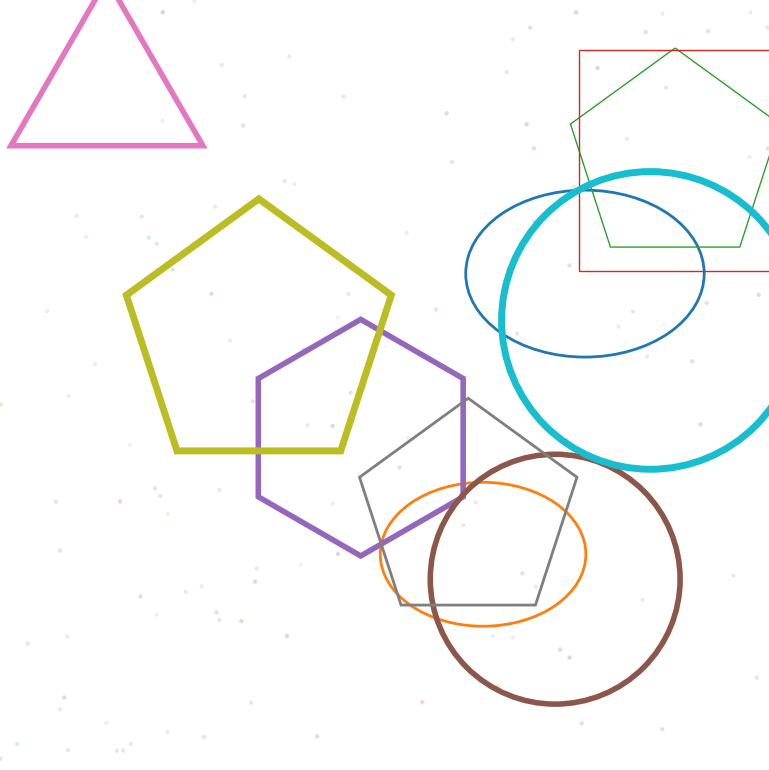[{"shape": "oval", "thickness": 1, "radius": 0.77, "center": [0.76, 0.645]}, {"shape": "oval", "thickness": 1, "radius": 0.67, "center": [0.627, 0.28]}, {"shape": "pentagon", "thickness": 0.5, "radius": 0.71, "center": [0.877, 0.795]}, {"shape": "square", "thickness": 0.5, "radius": 0.72, "center": [0.895, 0.791]}, {"shape": "hexagon", "thickness": 2, "radius": 0.77, "center": [0.468, 0.432]}, {"shape": "circle", "thickness": 2, "radius": 0.81, "center": [0.721, 0.248]}, {"shape": "triangle", "thickness": 2, "radius": 0.72, "center": [0.139, 0.883]}, {"shape": "pentagon", "thickness": 1, "radius": 0.74, "center": [0.608, 0.334]}, {"shape": "pentagon", "thickness": 2.5, "radius": 0.9, "center": [0.336, 0.561]}, {"shape": "circle", "thickness": 2.5, "radius": 0.97, "center": [0.845, 0.584]}]